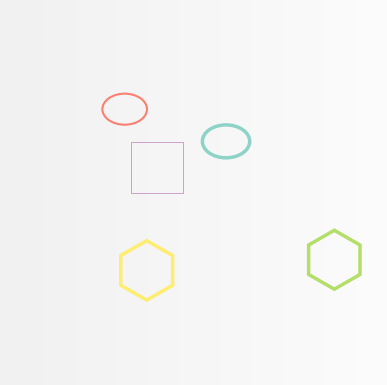[{"shape": "oval", "thickness": 2.5, "radius": 0.31, "center": [0.583, 0.633]}, {"shape": "oval", "thickness": 1.5, "radius": 0.29, "center": [0.322, 0.716]}, {"shape": "hexagon", "thickness": 2.5, "radius": 0.38, "center": [0.863, 0.325]}, {"shape": "square", "thickness": 0.5, "radius": 0.33, "center": [0.404, 0.565]}, {"shape": "hexagon", "thickness": 2.5, "radius": 0.39, "center": [0.379, 0.298]}]